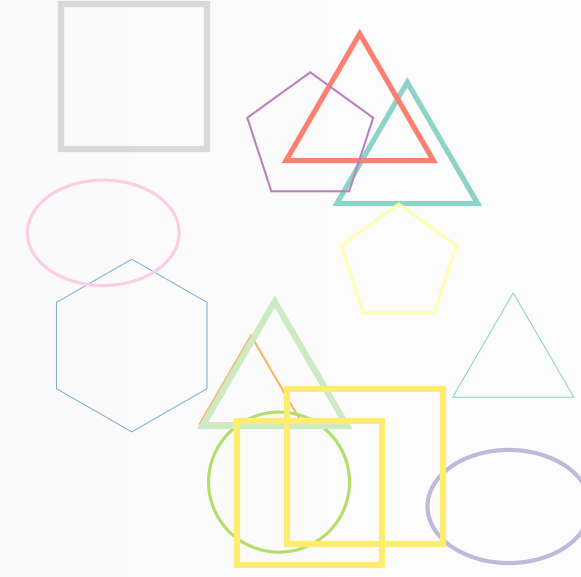[{"shape": "triangle", "thickness": 2.5, "radius": 0.7, "center": [0.701, 0.717]}, {"shape": "triangle", "thickness": 0.5, "radius": 0.6, "center": [0.883, 0.371]}, {"shape": "pentagon", "thickness": 1.5, "radius": 0.52, "center": [0.686, 0.542]}, {"shape": "oval", "thickness": 2, "radius": 0.7, "center": [0.875, 0.122]}, {"shape": "triangle", "thickness": 2.5, "radius": 0.73, "center": [0.619, 0.794]}, {"shape": "hexagon", "thickness": 0.5, "radius": 0.75, "center": [0.227, 0.401]}, {"shape": "triangle", "thickness": 1, "radius": 0.51, "center": [0.432, 0.316]}, {"shape": "circle", "thickness": 1.5, "radius": 0.61, "center": [0.48, 0.164]}, {"shape": "oval", "thickness": 1.5, "radius": 0.65, "center": [0.178, 0.596]}, {"shape": "square", "thickness": 3, "radius": 0.63, "center": [0.23, 0.867]}, {"shape": "pentagon", "thickness": 1, "radius": 0.57, "center": [0.534, 0.76]}, {"shape": "triangle", "thickness": 3, "radius": 0.72, "center": [0.473, 0.333]}, {"shape": "square", "thickness": 3, "radius": 0.67, "center": [0.628, 0.191]}, {"shape": "square", "thickness": 3, "radius": 0.63, "center": [0.533, 0.145]}]